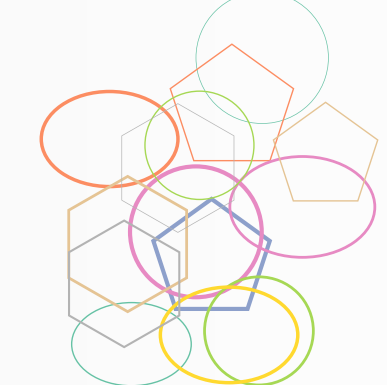[{"shape": "circle", "thickness": 0.5, "radius": 0.85, "center": [0.677, 0.85]}, {"shape": "oval", "thickness": 1, "radius": 0.77, "center": [0.339, 0.106]}, {"shape": "pentagon", "thickness": 1, "radius": 0.84, "center": [0.598, 0.718]}, {"shape": "oval", "thickness": 2.5, "radius": 0.88, "center": [0.283, 0.639]}, {"shape": "pentagon", "thickness": 3, "radius": 0.79, "center": [0.546, 0.325]}, {"shape": "oval", "thickness": 2, "radius": 0.94, "center": [0.78, 0.463]}, {"shape": "circle", "thickness": 3, "radius": 0.85, "center": [0.505, 0.398]}, {"shape": "circle", "thickness": 2, "radius": 0.7, "center": [0.668, 0.14]}, {"shape": "circle", "thickness": 1, "radius": 0.7, "center": [0.515, 0.623]}, {"shape": "oval", "thickness": 2.5, "radius": 0.89, "center": [0.591, 0.13]}, {"shape": "hexagon", "thickness": 2, "radius": 0.88, "center": [0.33, 0.366]}, {"shape": "pentagon", "thickness": 1, "radius": 0.71, "center": [0.84, 0.593]}, {"shape": "hexagon", "thickness": 1.5, "radius": 0.82, "center": [0.32, 0.263]}, {"shape": "hexagon", "thickness": 0.5, "radius": 0.84, "center": [0.459, 0.564]}]